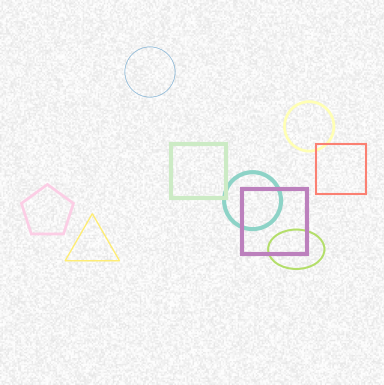[{"shape": "circle", "thickness": 3, "radius": 0.37, "center": [0.656, 0.479]}, {"shape": "circle", "thickness": 2, "radius": 0.32, "center": [0.803, 0.672]}, {"shape": "square", "thickness": 1.5, "radius": 0.33, "center": [0.886, 0.56]}, {"shape": "circle", "thickness": 0.5, "radius": 0.33, "center": [0.39, 0.813]}, {"shape": "oval", "thickness": 1.5, "radius": 0.37, "center": [0.77, 0.353]}, {"shape": "pentagon", "thickness": 2, "radius": 0.36, "center": [0.123, 0.45]}, {"shape": "square", "thickness": 3, "radius": 0.42, "center": [0.714, 0.425]}, {"shape": "square", "thickness": 3, "radius": 0.35, "center": [0.516, 0.556]}, {"shape": "triangle", "thickness": 1, "radius": 0.41, "center": [0.24, 0.363]}]